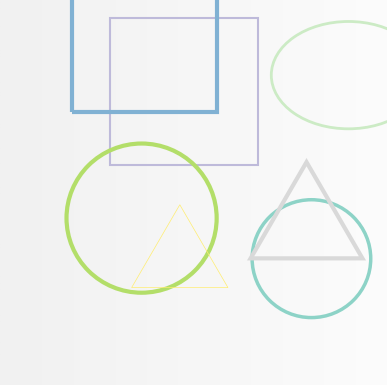[{"shape": "circle", "thickness": 2.5, "radius": 0.77, "center": [0.804, 0.328]}, {"shape": "square", "thickness": 1.5, "radius": 0.95, "center": [0.475, 0.762]}, {"shape": "square", "thickness": 3, "radius": 0.94, "center": [0.372, 0.897]}, {"shape": "circle", "thickness": 3, "radius": 0.97, "center": [0.365, 0.433]}, {"shape": "triangle", "thickness": 3, "radius": 0.83, "center": [0.791, 0.412]}, {"shape": "oval", "thickness": 2, "radius": 1.0, "center": [0.899, 0.805]}, {"shape": "triangle", "thickness": 0.5, "radius": 0.72, "center": [0.464, 0.325]}]